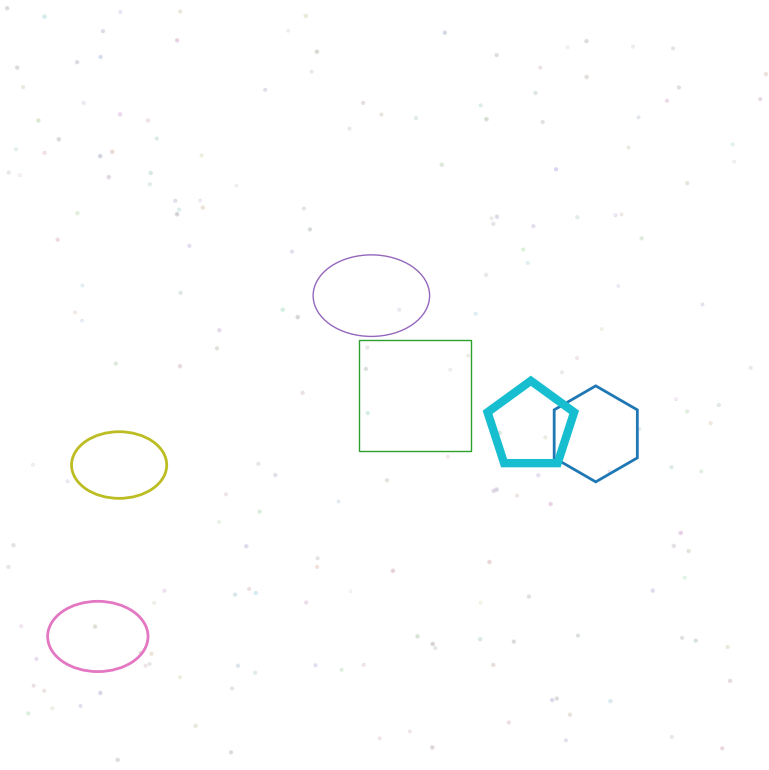[{"shape": "hexagon", "thickness": 1, "radius": 0.31, "center": [0.774, 0.437]}, {"shape": "square", "thickness": 0.5, "radius": 0.36, "center": [0.539, 0.486]}, {"shape": "oval", "thickness": 0.5, "radius": 0.38, "center": [0.482, 0.616]}, {"shape": "oval", "thickness": 1, "radius": 0.33, "center": [0.127, 0.173]}, {"shape": "oval", "thickness": 1, "radius": 0.31, "center": [0.155, 0.396]}, {"shape": "pentagon", "thickness": 3, "radius": 0.3, "center": [0.689, 0.446]}]